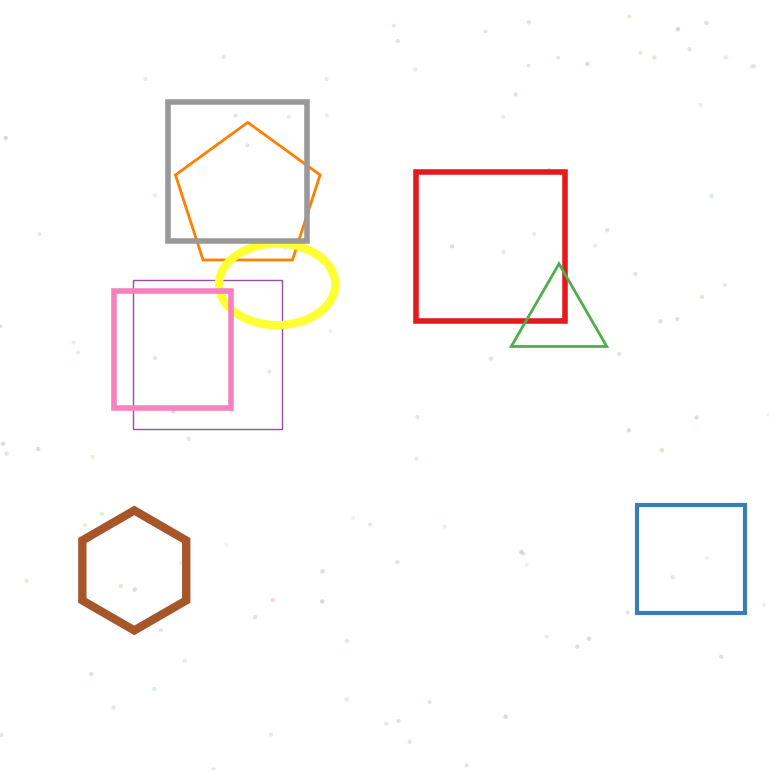[{"shape": "square", "thickness": 2, "radius": 0.49, "center": [0.637, 0.68]}, {"shape": "square", "thickness": 1.5, "radius": 0.35, "center": [0.897, 0.274]}, {"shape": "triangle", "thickness": 1, "radius": 0.36, "center": [0.726, 0.586]}, {"shape": "square", "thickness": 0.5, "radius": 0.48, "center": [0.27, 0.539]}, {"shape": "pentagon", "thickness": 1, "radius": 0.49, "center": [0.322, 0.742]}, {"shape": "oval", "thickness": 3, "radius": 0.38, "center": [0.36, 0.631]}, {"shape": "hexagon", "thickness": 3, "radius": 0.39, "center": [0.174, 0.259]}, {"shape": "square", "thickness": 2, "radius": 0.38, "center": [0.224, 0.546]}, {"shape": "square", "thickness": 2, "radius": 0.45, "center": [0.308, 0.777]}]